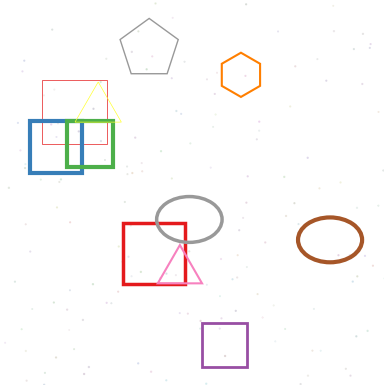[{"shape": "square", "thickness": 2.5, "radius": 0.4, "center": [0.4, 0.341]}, {"shape": "square", "thickness": 0.5, "radius": 0.42, "center": [0.194, 0.709]}, {"shape": "square", "thickness": 3, "radius": 0.34, "center": [0.146, 0.619]}, {"shape": "square", "thickness": 3, "radius": 0.3, "center": [0.235, 0.625]}, {"shape": "square", "thickness": 2, "radius": 0.29, "center": [0.583, 0.104]}, {"shape": "hexagon", "thickness": 1.5, "radius": 0.29, "center": [0.626, 0.806]}, {"shape": "triangle", "thickness": 0.5, "radius": 0.35, "center": [0.255, 0.718]}, {"shape": "oval", "thickness": 3, "radius": 0.42, "center": [0.857, 0.377]}, {"shape": "triangle", "thickness": 1.5, "radius": 0.33, "center": [0.467, 0.297]}, {"shape": "pentagon", "thickness": 1, "radius": 0.4, "center": [0.387, 0.873]}, {"shape": "oval", "thickness": 2.5, "radius": 0.42, "center": [0.492, 0.43]}]